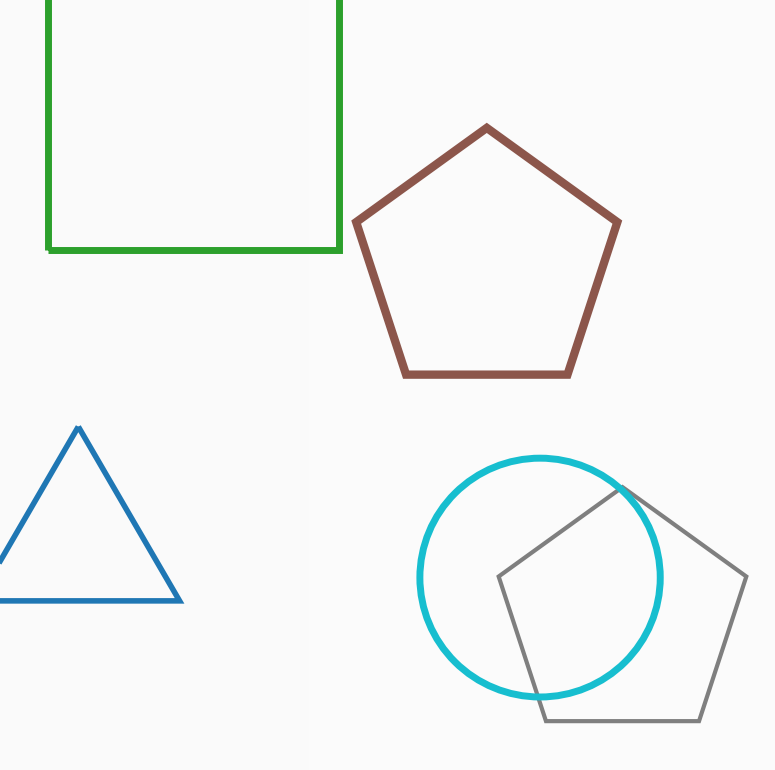[{"shape": "triangle", "thickness": 2, "radius": 0.75, "center": [0.101, 0.295]}, {"shape": "square", "thickness": 2.5, "radius": 0.94, "center": [0.249, 0.862]}, {"shape": "pentagon", "thickness": 3, "radius": 0.89, "center": [0.628, 0.657]}, {"shape": "pentagon", "thickness": 1.5, "radius": 0.84, "center": [0.803, 0.199]}, {"shape": "circle", "thickness": 2.5, "radius": 0.78, "center": [0.697, 0.25]}]